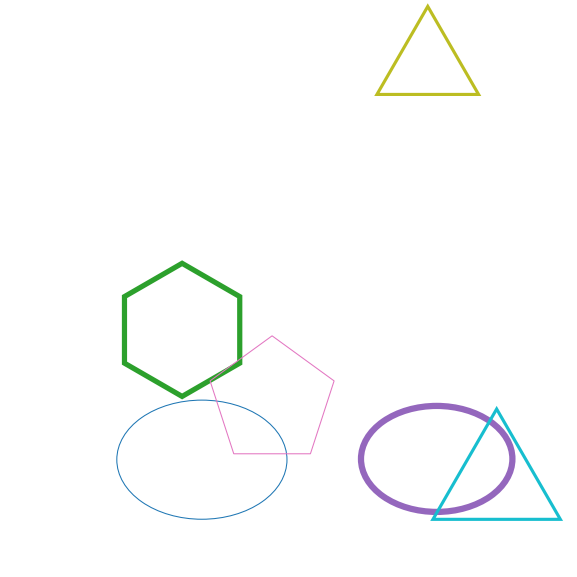[{"shape": "oval", "thickness": 0.5, "radius": 0.74, "center": [0.35, 0.203]}, {"shape": "hexagon", "thickness": 2.5, "radius": 0.58, "center": [0.315, 0.428]}, {"shape": "oval", "thickness": 3, "radius": 0.66, "center": [0.756, 0.204]}, {"shape": "pentagon", "thickness": 0.5, "radius": 0.56, "center": [0.471, 0.305]}, {"shape": "triangle", "thickness": 1.5, "radius": 0.51, "center": [0.741, 0.886]}, {"shape": "triangle", "thickness": 1.5, "radius": 0.64, "center": [0.86, 0.164]}]